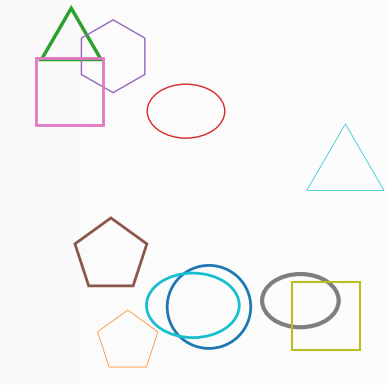[{"shape": "circle", "thickness": 2, "radius": 0.54, "center": [0.539, 0.203]}, {"shape": "pentagon", "thickness": 0.5, "radius": 0.41, "center": [0.33, 0.113]}, {"shape": "triangle", "thickness": 2.5, "radius": 0.44, "center": [0.184, 0.89]}, {"shape": "oval", "thickness": 1, "radius": 0.5, "center": [0.48, 0.711]}, {"shape": "hexagon", "thickness": 1, "radius": 0.47, "center": [0.292, 0.854]}, {"shape": "pentagon", "thickness": 2, "radius": 0.49, "center": [0.286, 0.336]}, {"shape": "square", "thickness": 2, "radius": 0.43, "center": [0.179, 0.762]}, {"shape": "oval", "thickness": 3, "radius": 0.49, "center": [0.775, 0.219]}, {"shape": "square", "thickness": 1.5, "radius": 0.44, "center": [0.842, 0.179]}, {"shape": "oval", "thickness": 2, "radius": 0.6, "center": [0.498, 0.207]}, {"shape": "triangle", "thickness": 0.5, "radius": 0.58, "center": [0.891, 0.563]}]